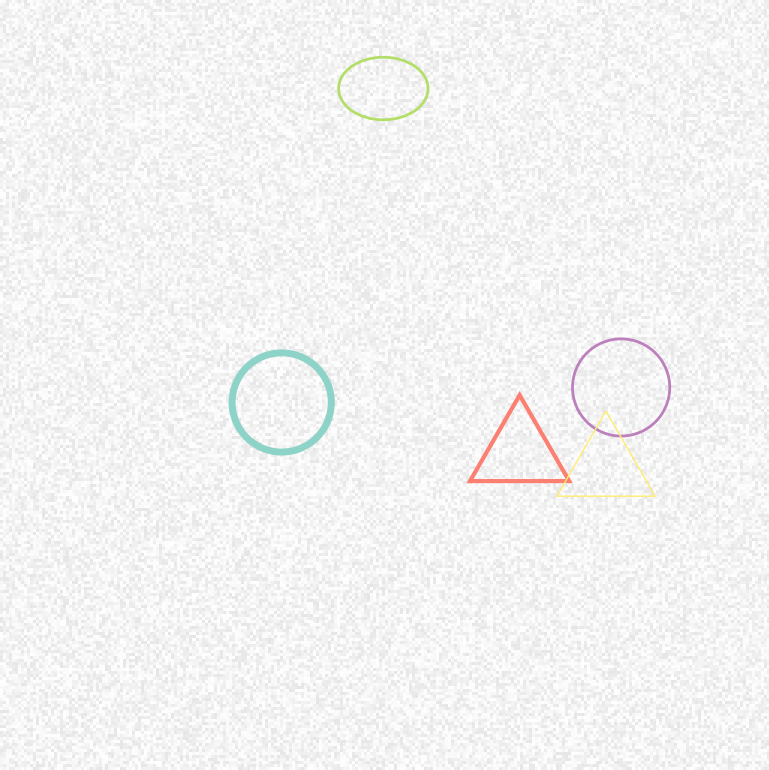[{"shape": "circle", "thickness": 2.5, "radius": 0.32, "center": [0.366, 0.477]}, {"shape": "triangle", "thickness": 1.5, "radius": 0.37, "center": [0.675, 0.412]}, {"shape": "oval", "thickness": 1, "radius": 0.29, "center": [0.498, 0.885]}, {"shape": "circle", "thickness": 1, "radius": 0.32, "center": [0.807, 0.497]}, {"shape": "triangle", "thickness": 0.5, "radius": 0.37, "center": [0.787, 0.392]}]